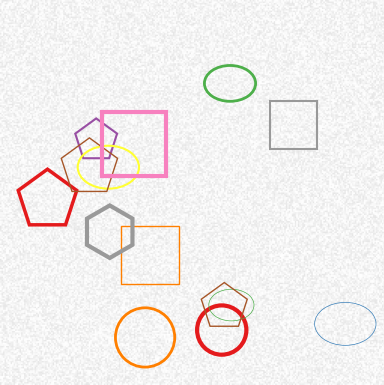[{"shape": "circle", "thickness": 3, "radius": 0.32, "center": [0.576, 0.143]}, {"shape": "pentagon", "thickness": 2.5, "radius": 0.4, "center": [0.123, 0.481]}, {"shape": "oval", "thickness": 0.5, "radius": 0.4, "center": [0.897, 0.159]}, {"shape": "oval", "thickness": 2, "radius": 0.33, "center": [0.597, 0.783]}, {"shape": "oval", "thickness": 0.5, "radius": 0.29, "center": [0.601, 0.208]}, {"shape": "pentagon", "thickness": 1.5, "radius": 0.29, "center": [0.25, 0.635]}, {"shape": "square", "thickness": 1, "radius": 0.38, "center": [0.39, 0.338]}, {"shape": "circle", "thickness": 2, "radius": 0.38, "center": [0.377, 0.123]}, {"shape": "oval", "thickness": 1.5, "radius": 0.4, "center": [0.281, 0.566]}, {"shape": "pentagon", "thickness": 1, "radius": 0.31, "center": [0.583, 0.203]}, {"shape": "pentagon", "thickness": 1, "radius": 0.38, "center": [0.232, 0.565]}, {"shape": "square", "thickness": 3, "radius": 0.42, "center": [0.349, 0.626]}, {"shape": "square", "thickness": 1.5, "radius": 0.31, "center": [0.763, 0.675]}, {"shape": "hexagon", "thickness": 3, "radius": 0.34, "center": [0.285, 0.398]}]